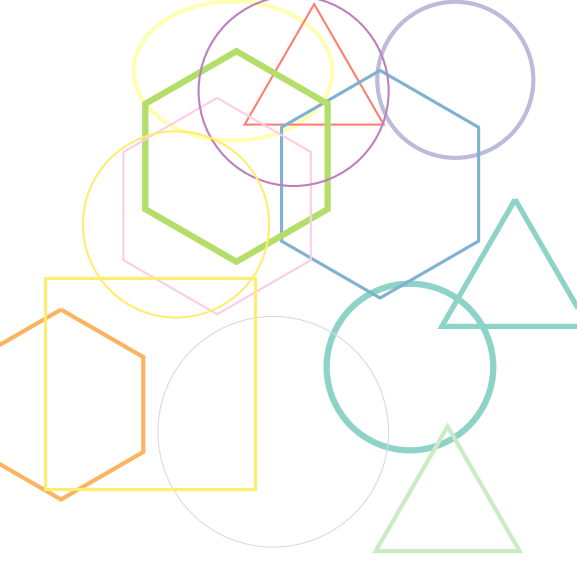[{"shape": "circle", "thickness": 3, "radius": 0.72, "center": [0.71, 0.364]}, {"shape": "triangle", "thickness": 2.5, "radius": 0.73, "center": [0.892, 0.507]}, {"shape": "oval", "thickness": 2, "radius": 0.86, "center": [0.403, 0.876]}, {"shape": "circle", "thickness": 2, "radius": 0.68, "center": [0.788, 0.861]}, {"shape": "triangle", "thickness": 1, "radius": 0.7, "center": [0.544, 0.853]}, {"shape": "hexagon", "thickness": 1.5, "radius": 0.99, "center": [0.658, 0.68]}, {"shape": "hexagon", "thickness": 2, "radius": 0.82, "center": [0.106, 0.299]}, {"shape": "hexagon", "thickness": 3, "radius": 0.91, "center": [0.409, 0.728]}, {"shape": "hexagon", "thickness": 1, "radius": 0.94, "center": [0.376, 0.642]}, {"shape": "circle", "thickness": 0.5, "radius": 1.0, "center": [0.473, 0.251]}, {"shape": "circle", "thickness": 1, "radius": 0.82, "center": [0.508, 0.842]}, {"shape": "triangle", "thickness": 2, "radius": 0.72, "center": [0.775, 0.117]}, {"shape": "square", "thickness": 1.5, "radius": 0.91, "center": [0.26, 0.336]}, {"shape": "circle", "thickness": 1, "radius": 0.81, "center": [0.305, 0.61]}]